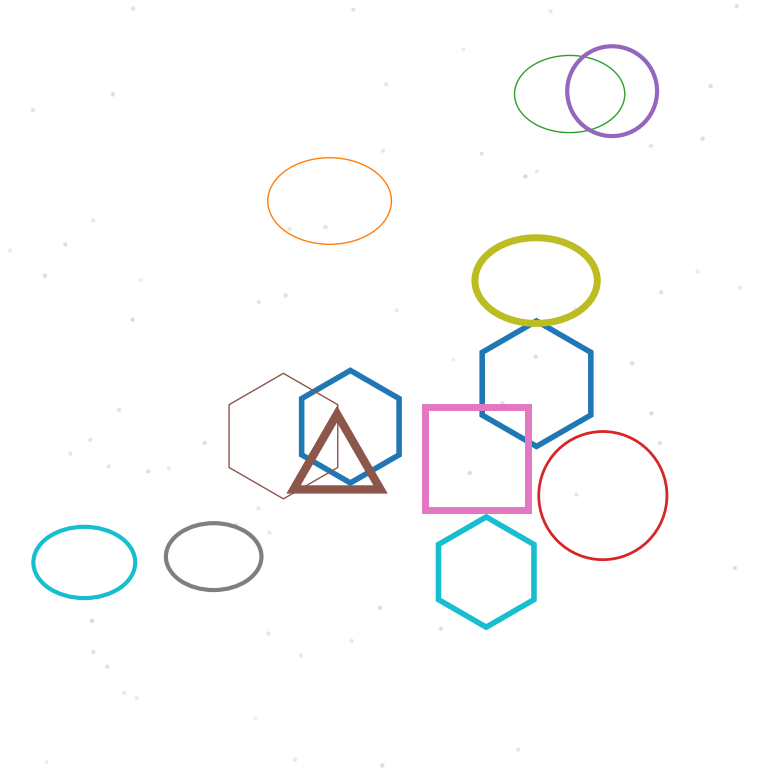[{"shape": "hexagon", "thickness": 2, "radius": 0.37, "center": [0.455, 0.446]}, {"shape": "hexagon", "thickness": 2, "radius": 0.41, "center": [0.697, 0.502]}, {"shape": "oval", "thickness": 0.5, "radius": 0.4, "center": [0.428, 0.739]}, {"shape": "oval", "thickness": 0.5, "radius": 0.36, "center": [0.74, 0.878]}, {"shape": "circle", "thickness": 1, "radius": 0.42, "center": [0.783, 0.356]}, {"shape": "circle", "thickness": 1.5, "radius": 0.29, "center": [0.795, 0.882]}, {"shape": "triangle", "thickness": 3, "radius": 0.33, "center": [0.438, 0.397]}, {"shape": "hexagon", "thickness": 0.5, "radius": 0.41, "center": [0.368, 0.434]}, {"shape": "square", "thickness": 2.5, "radius": 0.34, "center": [0.619, 0.405]}, {"shape": "oval", "thickness": 1.5, "radius": 0.31, "center": [0.278, 0.277]}, {"shape": "oval", "thickness": 2.5, "radius": 0.4, "center": [0.696, 0.636]}, {"shape": "oval", "thickness": 1.5, "radius": 0.33, "center": [0.109, 0.27]}, {"shape": "hexagon", "thickness": 2, "radius": 0.36, "center": [0.631, 0.257]}]